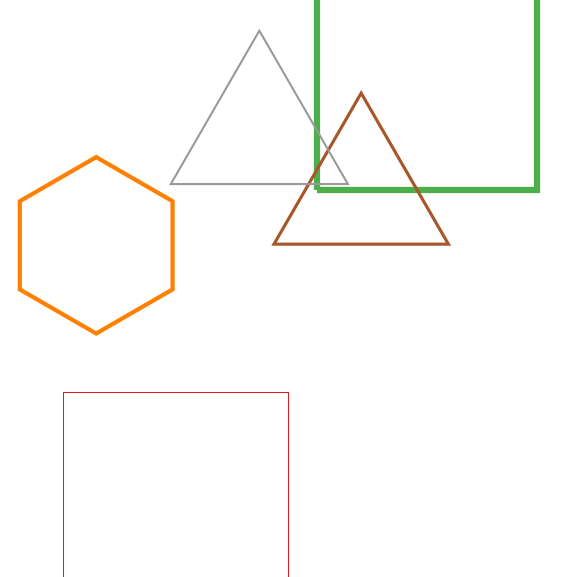[{"shape": "square", "thickness": 0.5, "radius": 0.97, "center": [0.304, 0.126]}, {"shape": "square", "thickness": 3, "radius": 0.95, "center": [0.74, 0.86]}, {"shape": "hexagon", "thickness": 2, "radius": 0.76, "center": [0.167, 0.574]}, {"shape": "triangle", "thickness": 1.5, "radius": 0.87, "center": [0.625, 0.664]}, {"shape": "triangle", "thickness": 1, "radius": 0.89, "center": [0.449, 0.769]}]